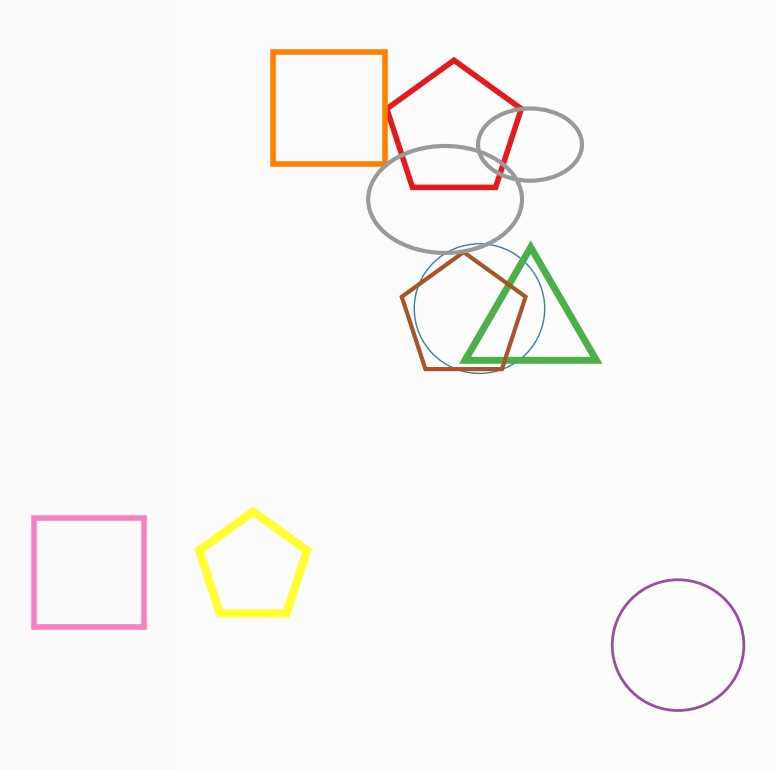[{"shape": "pentagon", "thickness": 2, "radius": 0.46, "center": [0.586, 0.83]}, {"shape": "circle", "thickness": 0.5, "radius": 0.42, "center": [0.619, 0.599]}, {"shape": "triangle", "thickness": 2.5, "radius": 0.49, "center": [0.685, 0.581]}, {"shape": "circle", "thickness": 1, "radius": 0.42, "center": [0.875, 0.162]}, {"shape": "square", "thickness": 2, "radius": 0.36, "center": [0.424, 0.86]}, {"shape": "pentagon", "thickness": 3, "radius": 0.37, "center": [0.327, 0.263]}, {"shape": "pentagon", "thickness": 1.5, "radius": 0.42, "center": [0.598, 0.589]}, {"shape": "square", "thickness": 2, "radius": 0.35, "center": [0.115, 0.257]}, {"shape": "oval", "thickness": 1.5, "radius": 0.34, "center": [0.684, 0.812]}, {"shape": "oval", "thickness": 1.5, "radius": 0.5, "center": [0.574, 0.741]}]